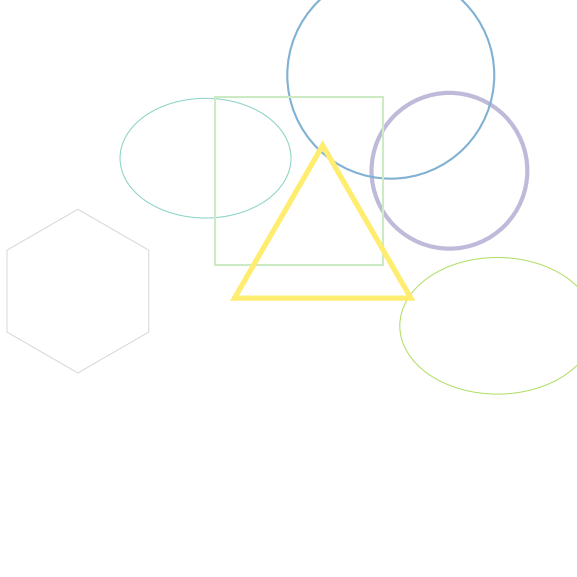[{"shape": "oval", "thickness": 0.5, "radius": 0.74, "center": [0.356, 0.725]}, {"shape": "circle", "thickness": 2, "radius": 0.67, "center": [0.778, 0.703]}, {"shape": "circle", "thickness": 1, "radius": 0.9, "center": [0.677, 0.869]}, {"shape": "oval", "thickness": 0.5, "radius": 0.85, "center": [0.861, 0.435]}, {"shape": "hexagon", "thickness": 0.5, "radius": 0.71, "center": [0.135, 0.495]}, {"shape": "square", "thickness": 1, "radius": 0.73, "center": [0.518, 0.686]}, {"shape": "triangle", "thickness": 2.5, "radius": 0.88, "center": [0.559, 0.571]}]